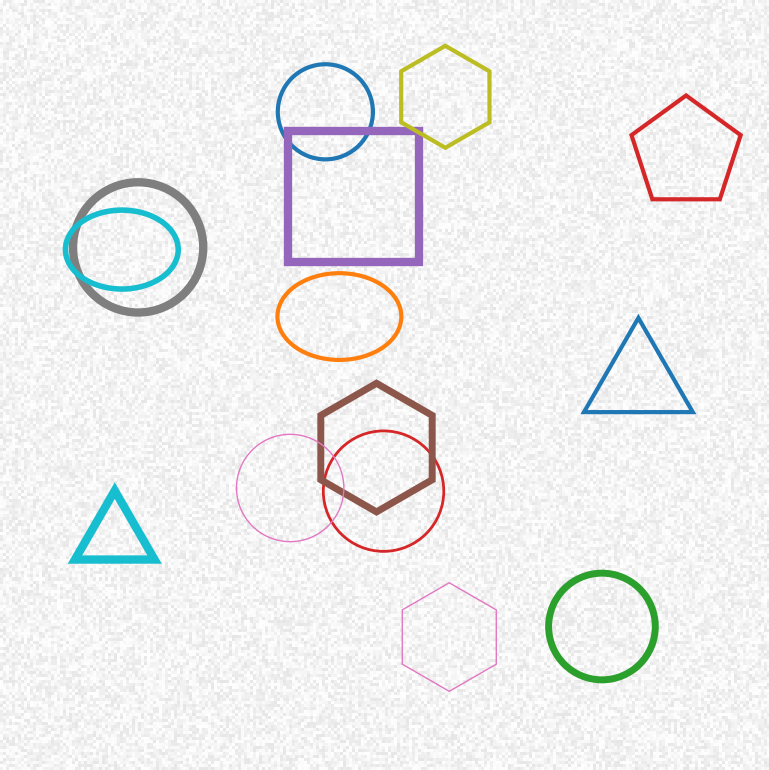[{"shape": "triangle", "thickness": 1.5, "radius": 0.41, "center": [0.829, 0.506]}, {"shape": "circle", "thickness": 1.5, "radius": 0.31, "center": [0.423, 0.855]}, {"shape": "oval", "thickness": 1.5, "radius": 0.4, "center": [0.441, 0.589]}, {"shape": "circle", "thickness": 2.5, "radius": 0.35, "center": [0.782, 0.186]}, {"shape": "circle", "thickness": 1, "radius": 0.39, "center": [0.498, 0.362]}, {"shape": "pentagon", "thickness": 1.5, "radius": 0.37, "center": [0.891, 0.801]}, {"shape": "square", "thickness": 3, "radius": 0.43, "center": [0.459, 0.745]}, {"shape": "hexagon", "thickness": 2.5, "radius": 0.42, "center": [0.489, 0.419]}, {"shape": "circle", "thickness": 0.5, "radius": 0.35, "center": [0.377, 0.366]}, {"shape": "hexagon", "thickness": 0.5, "radius": 0.35, "center": [0.583, 0.173]}, {"shape": "circle", "thickness": 3, "radius": 0.42, "center": [0.179, 0.679]}, {"shape": "hexagon", "thickness": 1.5, "radius": 0.33, "center": [0.578, 0.874]}, {"shape": "oval", "thickness": 2, "radius": 0.37, "center": [0.158, 0.676]}, {"shape": "triangle", "thickness": 3, "radius": 0.3, "center": [0.149, 0.303]}]